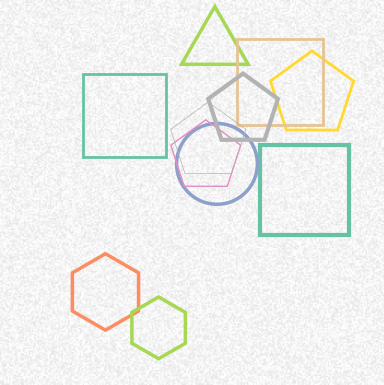[{"shape": "square", "thickness": 3, "radius": 0.58, "center": [0.791, 0.507]}, {"shape": "square", "thickness": 2, "radius": 0.54, "center": [0.324, 0.701]}, {"shape": "hexagon", "thickness": 2.5, "radius": 0.5, "center": [0.274, 0.242]}, {"shape": "circle", "thickness": 2.5, "radius": 0.52, "center": [0.564, 0.574]}, {"shape": "pentagon", "thickness": 1, "radius": 0.48, "center": [0.534, 0.593]}, {"shape": "triangle", "thickness": 2.5, "radius": 0.5, "center": [0.558, 0.883]}, {"shape": "hexagon", "thickness": 2.5, "radius": 0.4, "center": [0.412, 0.148]}, {"shape": "pentagon", "thickness": 2, "radius": 0.57, "center": [0.81, 0.754]}, {"shape": "square", "thickness": 2, "radius": 0.56, "center": [0.727, 0.786]}, {"shape": "pentagon", "thickness": 0.5, "radius": 0.51, "center": [0.541, 0.632]}, {"shape": "pentagon", "thickness": 3, "radius": 0.48, "center": [0.631, 0.714]}]